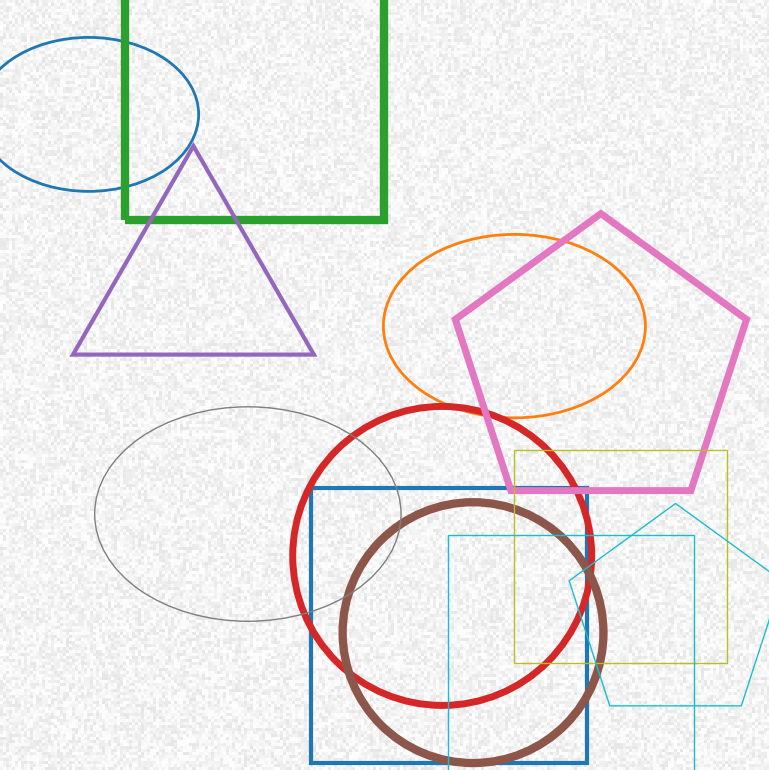[{"shape": "oval", "thickness": 1, "radius": 0.71, "center": [0.115, 0.851]}, {"shape": "square", "thickness": 1.5, "radius": 0.89, "center": [0.583, 0.188]}, {"shape": "oval", "thickness": 1, "radius": 0.85, "center": [0.668, 0.576]}, {"shape": "square", "thickness": 3, "radius": 0.84, "center": [0.331, 0.882]}, {"shape": "circle", "thickness": 2.5, "radius": 0.97, "center": [0.574, 0.278]}, {"shape": "triangle", "thickness": 1.5, "radius": 0.9, "center": [0.251, 0.63]}, {"shape": "circle", "thickness": 3, "radius": 0.85, "center": [0.614, 0.178]}, {"shape": "pentagon", "thickness": 2.5, "radius": 0.99, "center": [0.78, 0.524]}, {"shape": "oval", "thickness": 0.5, "radius": 0.99, "center": [0.322, 0.332]}, {"shape": "square", "thickness": 0.5, "radius": 0.69, "center": [0.806, 0.277]}, {"shape": "pentagon", "thickness": 0.5, "radius": 0.73, "center": [0.877, 0.201]}, {"shape": "square", "thickness": 0.5, "radius": 0.8, "center": [0.742, 0.145]}]